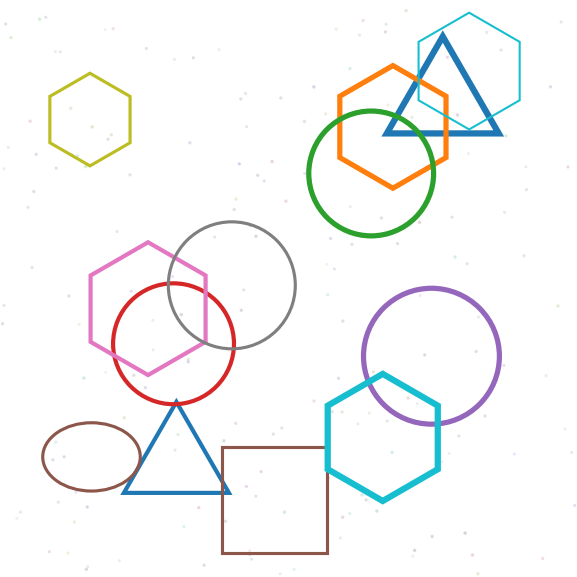[{"shape": "triangle", "thickness": 2, "radius": 0.53, "center": [0.305, 0.198]}, {"shape": "triangle", "thickness": 3, "radius": 0.56, "center": [0.767, 0.824]}, {"shape": "hexagon", "thickness": 2.5, "radius": 0.53, "center": [0.68, 0.779]}, {"shape": "circle", "thickness": 2.5, "radius": 0.54, "center": [0.643, 0.699]}, {"shape": "circle", "thickness": 2, "radius": 0.52, "center": [0.3, 0.404]}, {"shape": "circle", "thickness": 2.5, "radius": 0.59, "center": [0.747, 0.382]}, {"shape": "square", "thickness": 1.5, "radius": 0.46, "center": [0.475, 0.133]}, {"shape": "oval", "thickness": 1.5, "radius": 0.42, "center": [0.158, 0.208]}, {"shape": "hexagon", "thickness": 2, "radius": 0.57, "center": [0.256, 0.465]}, {"shape": "circle", "thickness": 1.5, "radius": 0.55, "center": [0.401, 0.505]}, {"shape": "hexagon", "thickness": 1.5, "radius": 0.4, "center": [0.156, 0.792]}, {"shape": "hexagon", "thickness": 1, "radius": 0.51, "center": [0.812, 0.876]}, {"shape": "hexagon", "thickness": 3, "radius": 0.55, "center": [0.663, 0.242]}]